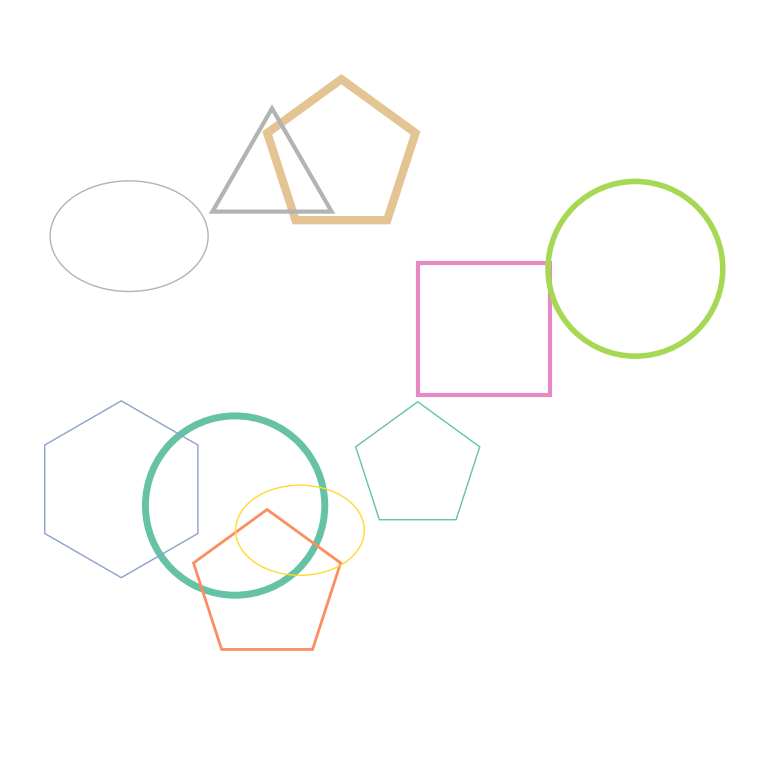[{"shape": "circle", "thickness": 2.5, "radius": 0.58, "center": [0.305, 0.343]}, {"shape": "pentagon", "thickness": 0.5, "radius": 0.42, "center": [0.542, 0.394]}, {"shape": "pentagon", "thickness": 1, "radius": 0.5, "center": [0.347, 0.238]}, {"shape": "hexagon", "thickness": 0.5, "radius": 0.57, "center": [0.158, 0.365]}, {"shape": "square", "thickness": 1.5, "radius": 0.43, "center": [0.628, 0.573]}, {"shape": "circle", "thickness": 2, "radius": 0.57, "center": [0.825, 0.651]}, {"shape": "oval", "thickness": 0.5, "radius": 0.42, "center": [0.39, 0.311]}, {"shape": "pentagon", "thickness": 3, "radius": 0.51, "center": [0.443, 0.796]}, {"shape": "oval", "thickness": 0.5, "radius": 0.51, "center": [0.168, 0.693]}, {"shape": "triangle", "thickness": 1.5, "radius": 0.45, "center": [0.353, 0.77]}]